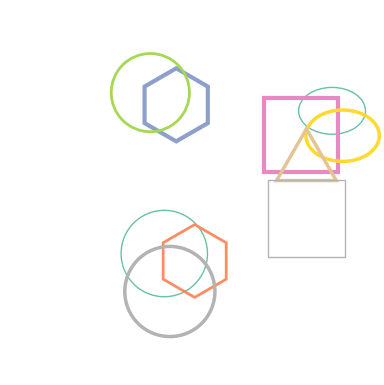[{"shape": "oval", "thickness": 1, "radius": 0.43, "center": [0.862, 0.712]}, {"shape": "circle", "thickness": 1, "radius": 0.56, "center": [0.427, 0.341]}, {"shape": "hexagon", "thickness": 2, "radius": 0.47, "center": [0.506, 0.322]}, {"shape": "hexagon", "thickness": 3, "radius": 0.47, "center": [0.458, 0.728]}, {"shape": "square", "thickness": 3, "radius": 0.48, "center": [0.783, 0.649]}, {"shape": "circle", "thickness": 2, "radius": 0.51, "center": [0.39, 0.759]}, {"shape": "oval", "thickness": 2.5, "radius": 0.48, "center": [0.89, 0.648]}, {"shape": "triangle", "thickness": 2.5, "radius": 0.45, "center": [0.796, 0.576]}, {"shape": "circle", "thickness": 2.5, "radius": 0.59, "center": [0.441, 0.243]}, {"shape": "square", "thickness": 1, "radius": 0.5, "center": [0.797, 0.433]}]